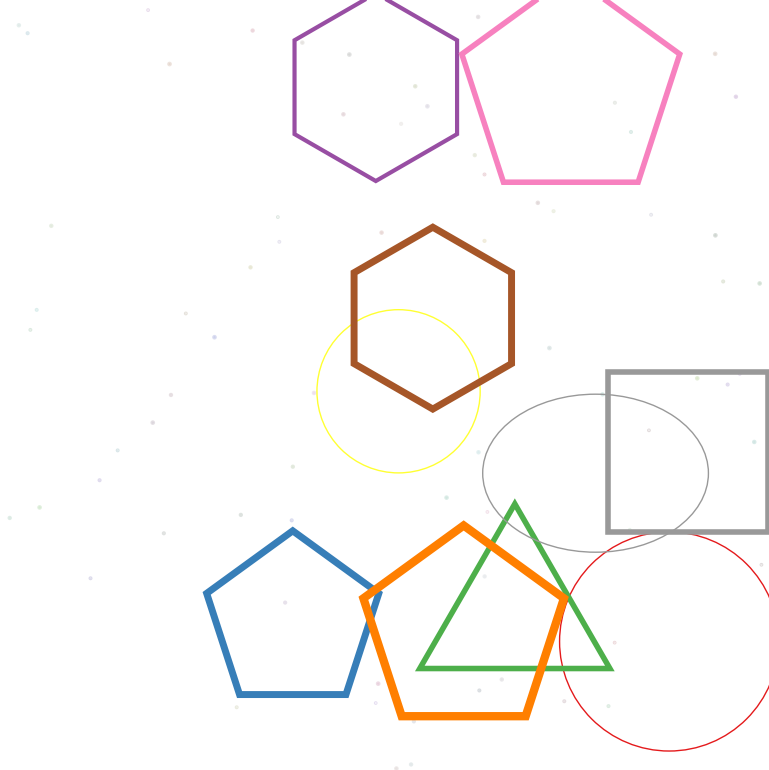[{"shape": "circle", "thickness": 0.5, "radius": 0.71, "center": [0.869, 0.167]}, {"shape": "pentagon", "thickness": 2.5, "radius": 0.59, "center": [0.38, 0.193]}, {"shape": "triangle", "thickness": 2, "radius": 0.71, "center": [0.669, 0.203]}, {"shape": "hexagon", "thickness": 1.5, "radius": 0.61, "center": [0.488, 0.887]}, {"shape": "pentagon", "thickness": 3, "radius": 0.68, "center": [0.602, 0.181]}, {"shape": "circle", "thickness": 0.5, "radius": 0.53, "center": [0.518, 0.492]}, {"shape": "hexagon", "thickness": 2.5, "radius": 0.59, "center": [0.562, 0.587]}, {"shape": "pentagon", "thickness": 2, "radius": 0.74, "center": [0.741, 0.884]}, {"shape": "oval", "thickness": 0.5, "radius": 0.73, "center": [0.773, 0.385]}, {"shape": "square", "thickness": 2, "radius": 0.52, "center": [0.893, 0.413]}]